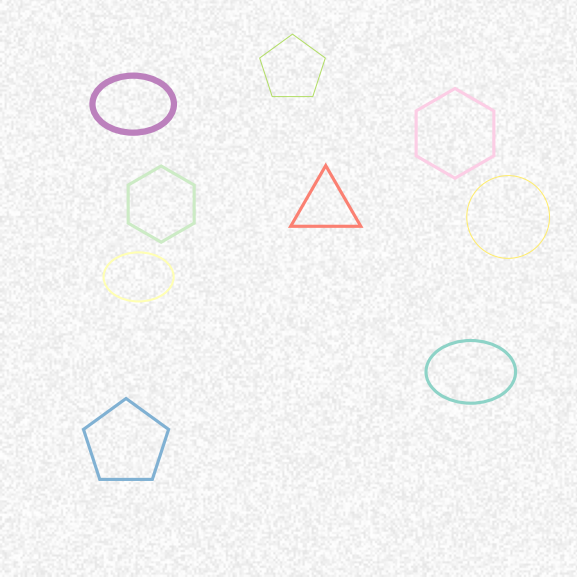[{"shape": "oval", "thickness": 1.5, "radius": 0.39, "center": [0.815, 0.355]}, {"shape": "oval", "thickness": 1, "radius": 0.3, "center": [0.24, 0.52]}, {"shape": "triangle", "thickness": 1.5, "radius": 0.35, "center": [0.564, 0.642]}, {"shape": "pentagon", "thickness": 1.5, "radius": 0.39, "center": [0.218, 0.232]}, {"shape": "pentagon", "thickness": 0.5, "radius": 0.3, "center": [0.506, 0.88]}, {"shape": "hexagon", "thickness": 1.5, "radius": 0.39, "center": [0.788, 0.768]}, {"shape": "oval", "thickness": 3, "radius": 0.35, "center": [0.231, 0.819]}, {"shape": "hexagon", "thickness": 1.5, "radius": 0.33, "center": [0.279, 0.646]}, {"shape": "circle", "thickness": 0.5, "radius": 0.36, "center": [0.88, 0.623]}]